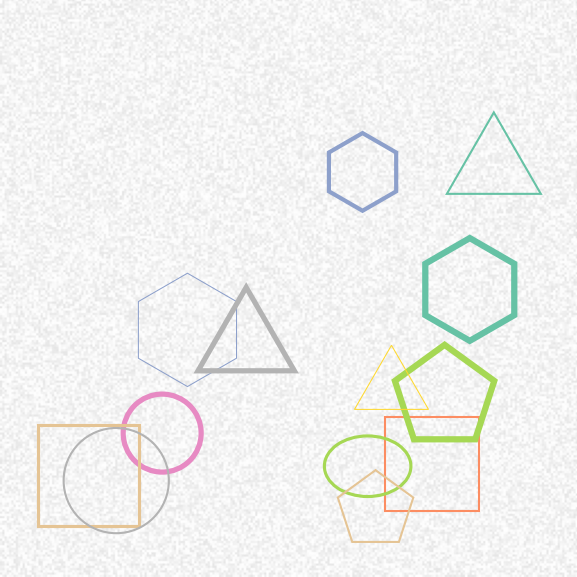[{"shape": "hexagon", "thickness": 3, "radius": 0.44, "center": [0.813, 0.498]}, {"shape": "triangle", "thickness": 1, "radius": 0.47, "center": [0.855, 0.71]}, {"shape": "square", "thickness": 1, "radius": 0.41, "center": [0.747, 0.195]}, {"shape": "hexagon", "thickness": 0.5, "radius": 0.49, "center": [0.325, 0.428]}, {"shape": "hexagon", "thickness": 2, "radius": 0.34, "center": [0.628, 0.701]}, {"shape": "circle", "thickness": 2.5, "radius": 0.34, "center": [0.281, 0.249]}, {"shape": "pentagon", "thickness": 3, "radius": 0.45, "center": [0.77, 0.312]}, {"shape": "oval", "thickness": 1.5, "radius": 0.37, "center": [0.637, 0.192]}, {"shape": "triangle", "thickness": 0.5, "radius": 0.37, "center": [0.678, 0.327]}, {"shape": "pentagon", "thickness": 1, "radius": 0.34, "center": [0.65, 0.116]}, {"shape": "square", "thickness": 1.5, "radius": 0.44, "center": [0.153, 0.176]}, {"shape": "circle", "thickness": 1, "radius": 0.46, "center": [0.201, 0.167]}, {"shape": "triangle", "thickness": 2.5, "radius": 0.48, "center": [0.426, 0.405]}]